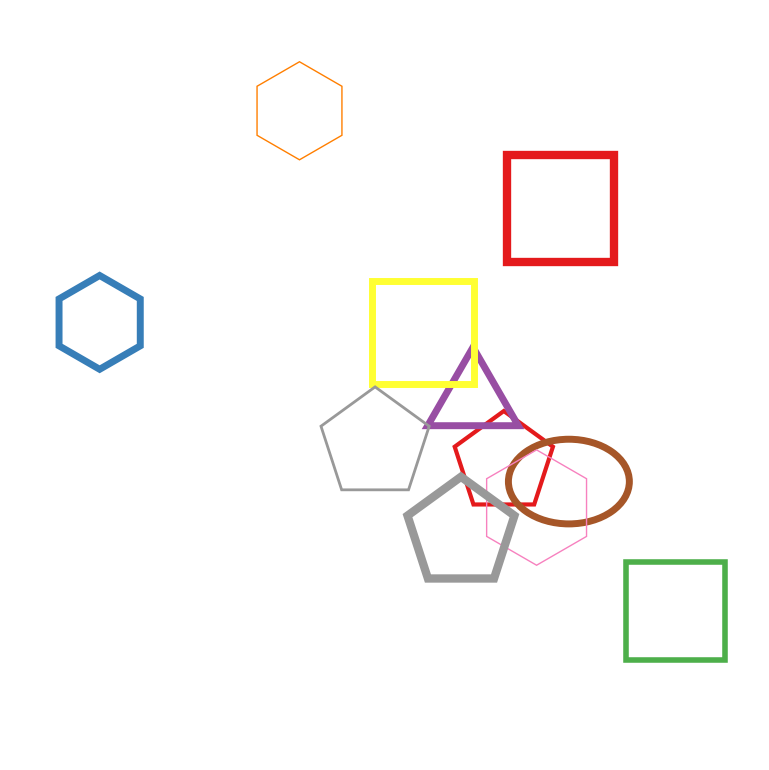[{"shape": "pentagon", "thickness": 1.5, "radius": 0.34, "center": [0.654, 0.399]}, {"shape": "square", "thickness": 3, "radius": 0.35, "center": [0.728, 0.73]}, {"shape": "hexagon", "thickness": 2.5, "radius": 0.3, "center": [0.129, 0.581]}, {"shape": "square", "thickness": 2, "radius": 0.32, "center": [0.877, 0.206]}, {"shape": "triangle", "thickness": 2.5, "radius": 0.34, "center": [0.614, 0.481]}, {"shape": "hexagon", "thickness": 0.5, "radius": 0.32, "center": [0.389, 0.856]}, {"shape": "square", "thickness": 2.5, "radius": 0.33, "center": [0.55, 0.568]}, {"shape": "oval", "thickness": 2.5, "radius": 0.39, "center": [0.739, 0.375]}, {"shape": "hexagon", "thickness": 0.5, "radius": 0.37, "center": [0.697, 0.341]}, {"shape": "pentagon", "thickness": 1, "radius": 0.37, "center": [0.487, 0.424]}, {"shape": "pentagon", "thickness": 3, "radius": 0.37, "center": [0.599, 0.308]}]